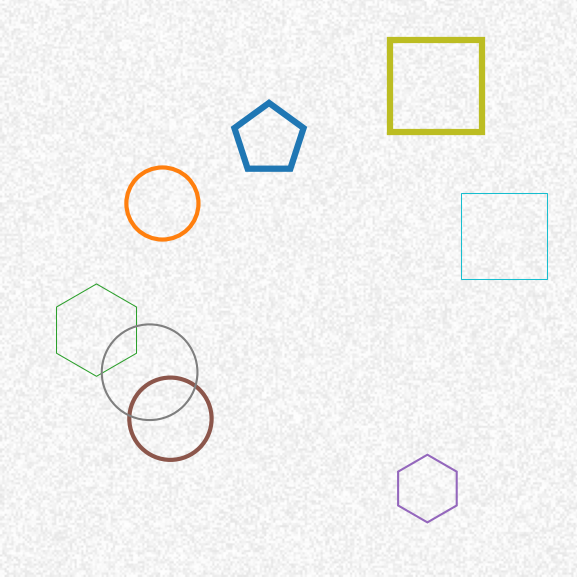[{"shape": "pentagon", "thickness": 3, "radius": 0.31, "center": [0.466, 0.758]}, {"shape": "circle", "thickness": 2, "radius": 0.31, "center": [0.281, 0.647]}, {"shape": "hexagon", "thickness": 0.5, "radius": 0.4, "center": [0.167, 0.427]}, {"shape": "hexagon", "thickness": 1, "radius": 0.29, "center": [0.74, 0.153]}, {"shape": "circle", "thickness": 2, "radius": 0.36, "center": [0.295, 0.274]}, {"shape": "circle", "thickness": 1, "radius": 0.41, "center": [0.259, 0.355]}, {"shape": "square", "thickness": 3, "radius": 0.4, "center": [0.755, 0.851]}, {"shape": "square", "thickness": 0.5, "radius": 0.37, "center": [0.873, 0.59]}]